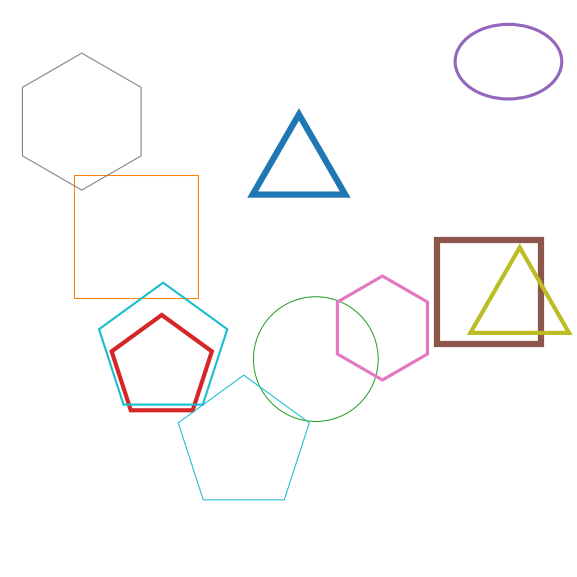[{"shape": "triangle", "thickness": 3, "radius": 0.46, "center": [0.518, 0.708]}, {"shape": "square", "thickness": 0.5, "radius": 0.53, "center": [0.236, 0.59]}, {"shape": "circle", "thickness": 0.5, "radius": 0.54, "center": [0.547, 0.377]}, {"shape": "pentagon", "thickness": 2, "radius": 0.46, "center": [0.28, 0.363]}, {"shape": "oval", "thickness": 1.5, "radius": 0.46, "center": [0.88, 0.892]}, {"shape": "square", "thickness": 3, "radius": 0.45, "center": [0.847, 0.494]}, {"shape": "hexagon", "thickness": 1.5, "radius": 0.45, "center": [0.662, 0.431]}, {"shape": "hexagon", "thickness": 0.5, "radius": 0.59, "center": [0.142, 0.789]}, {"shape": "triangle", "thickness": 2, "radius": 0.49, "center": [0.9, 0.472]}, {"shape": "pentagon", "thickness": 0.5, "radius": 0.6, "center": [0.422, 0.23]}, {"shape": "pentagon", "thickness": 1, "radius": 0.58, "center": [0.283, 0.393]}]